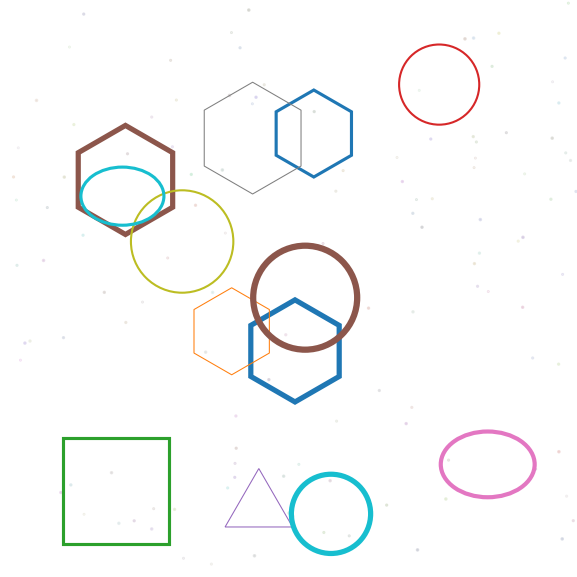[{"shape": "hexagon", "thickness": 2.5, "radius": 0.44, "center": [0.511, 0.391]}, {"shape": "hexagon", "thickness": 1.5, "radius": 0.38, "center": [0.543, 0.768]}, {"shape": "hexagon", "thickness": 0.5, "radius": 0.38, "center": [0.401, 0.425]}, {"shape": "square", "thickness": 1.5, "radius": 0.46, "center": [0.2, 0.149]}, {"shape": "circle", "thickness": 1, "radius": 0.35, "center": [0.76, 0.853]}, {"shape": "triangle", "thickness": 0.5, "radius": 0.34, "center": [0.448, 0.12]}, {"shape": "hexagon", "thickness": 2.5, "radius": 0.47, "center": [0.217, 0.688]}, {"shape": "circle", "thickness": 3, "radius": 0.45, "center": [0.528, 0.484]}, {"shape": "oval", "thickness": 2, "radius": 0.41, "center": [0.845, 0.195]}, {"shape": "hexagon", "thickness": 0.5, "radius": 0.48, "center": [0.437, 0.76]}, {"shape": "circle", "thickness": 1, "radius": 0.44, "center": [0.315, 0.581]}, {"shape": "oval", "thickness": 1.5, "radius": 0.36, "center": [0.212, 0.659]}, {"shape": "circle", "thickness": 2.5, "radius": 0.34, "center": [0.573, 0.109]}]